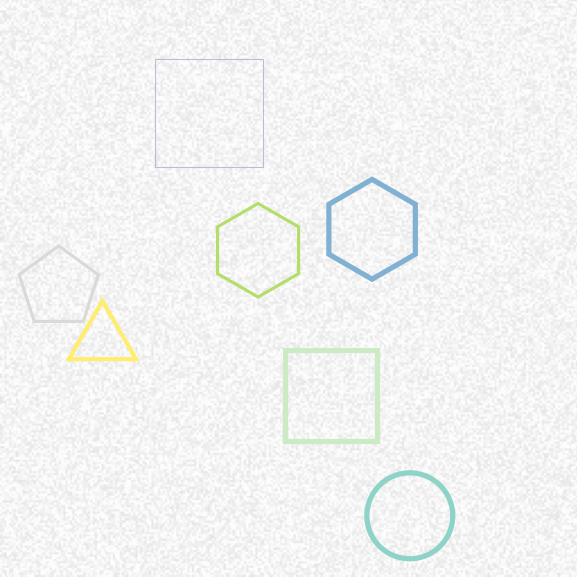[{"shape": "circle", "thickness": 2.5, "radius": 0.37, "center": [0.71, 0.106]}, {"shape": "square", "thickness": 0.5, "radius": 0.47, "center": [0.362, 0.804]}, {"shape": "hexagon", "thickness": 2.5, "radius": 0.43, "center": [0.644, 0.602]}, {"shape": "hexagon", "thickness": 1.5, "radius": 0.4, "center": [0.447, 0.566]}, {"shape": "pentagon", "thickness": 1.5, "radius": 0.36, "center": [0.102, 0.501]}, {"shape": "square", "thickness": 2.5, "radius": 0.4, "center": [0.573, 0.314]}, {"shape": "triangle", "thickness": 2, "radius": 0.34, "center": [0.177, 0.411]}]